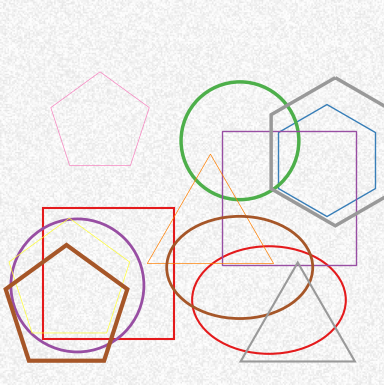[{"shape": "square", "thickness": 1.5, "radius": 0.85, "center": [0.282, 0.289]}, {"shape": "oval", "thickness": 1.5, "radius": 1.0, "center": [0.699, 0.221]}, {"shape": "hexagon", "thickness": 1, "radius": 0.73, "center": [0.849, 0.583]}, {"shape": "circle", "thickness": 2.5, "radius": 0.76, "center": [0.623, 0.634]}, {"shape": "circle", "thickness": 2, "radius": 0.86, "center": [0.201, 0.259]}, {"shape": "square", "thickness": 1, "radius": 0.87, "center": [0.751, 0.486]}, {"shape": "triangle", "thickness": 0.5, "radius": 0.95, "center": [0.547, 0.41]}, {"shape": "pentagon", "thickness": 0.5, "radius": 0.82, "center": [0.18, 0.268]}, {"shape": "oval", "thickness": 2, "radius": 0.95, "center": [0.623, 0.305]}, {"shape": "pentagon", "thickness": 3, "radius": 0.83, "center": [0.173, 0.198]}, {"shape": "pentagon", "thickness": 0.5, "radius": 0.67, "center": [0.26, 0.679]}, {"shape": "hexagon", "thickness": 2.5, "radius": 0.96, "center": [0.871, 0.606]}, {"shape": "triangle", "thickness": 1.5, "radius": 0.86, "center": [0.773, 0.147]}]